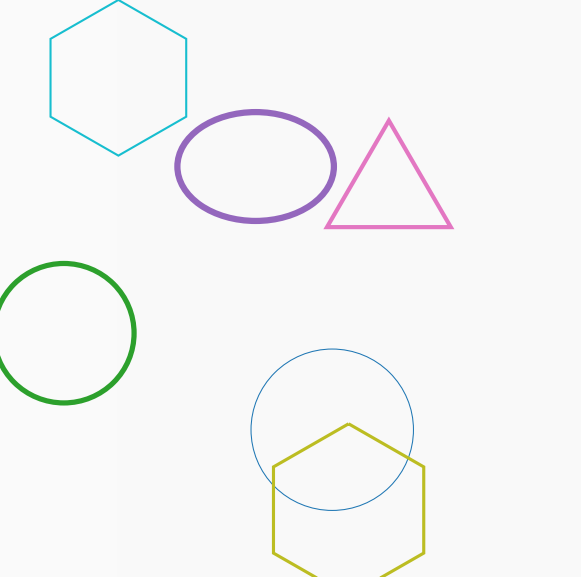[{"shape": "circle", "thickness": 0.5, "radius": 0.7, "center": [0.572, 0.255]}, {"shape": "circle", "thickness": 2.5, "radius": 0.6, "center": [0.11, 0.422]}, {"shape": "oval", "thickness": 3, "radius": 0.67, "center": [0.44, 0.711]}, {"shape": "triangle", "thickness": 2, "radius": 0.61, "center": [0.669, 0.667]}, {"shape": "hexagon", "thickness": 1.5, "radius": 0.75, "center": [0.6, 0.116]}, {"shape": "hexagon", "thickness": 1, "radius": 0.67, "center": [0.204, 0.864]}]